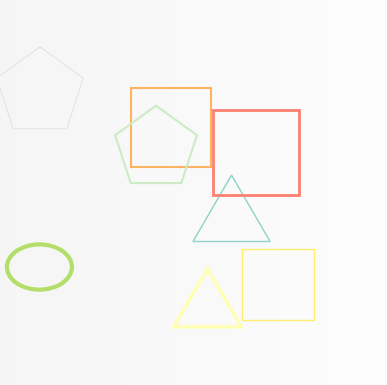[{"shape": "triangle", "thickness": 1, "radius": 0.57, "center": [0.598, 0.43]}, {"shape": "triangle", "thickness": 2.5, "radius": 0.5, "center": [0.536, 0.201]}, {"shape": "square", "thickness": 2, "radius": 0.56, "center": [0.66, 0.604]}, {"shape": "square", "thickness": 1.5, "radius": 0.51, "center": [0.441, 0.67]}, {"shape": "oval", "thickness": 3, "radius": 0.42, "center": [0.102, 0.306]}, {"shape": "pentagon", "thickness": 0.5, "radius": 0.59, "center": [0.103, 0.76]}, {"shape": "pentagon", "thickness": 1.5, "radius": 0.56, "center": [0.403, 0.614]}, {"shape": "square", "thickness": 1, "radius": 0.47, "center": [0.717, 0.261]}]